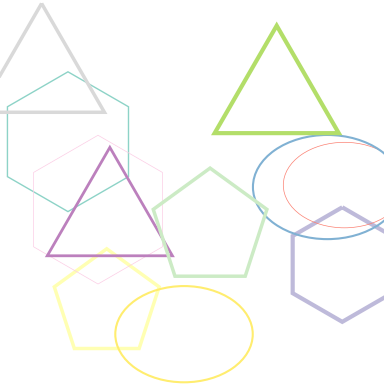[{"shape": "hexagon", "thickness": 1, "radius": 0.91, "center": [0.177, 0.632]}, {"shape": "pentagon", "thickness": 2.5, "radius": 0.72, "center": [0.277, 0.211]}, {"shape": "hexagon", "thickness": 3, "radius": 0.74, "center": [0.889, 0.313]}, {"shape": "oval", "thickness": 0.5, "radius": 0.79, "center": [0.894, 0.519]}, {"shape": "oval", "thickness": 1.5, "radius": 0.97, "center": [0.85, 0.514]}, {"shape": "triangle", "thickness": 3, "radius": 0.93, "center": [0.719, 0.747]}, {"shape": "hexagon", "thickness": 0.5, "radius": 0.97, "center": [0.255, 0.455]}, {"shape": "triangle", "thickness": 2.5, "radius": 0.94, "center": [0.108, 0.803]}, {"shape": "triangle", "thickness": 2, "radius": 0.94, "center": [0.285, 0.429]}, {"shape": "pentagon", "thickness": 2.5, "radius": 0.78, "center": [0.546, 0.408]}, {"shape": "oval", "thickness": 1.5, "radius": 0.89, "center": [0.478, 0.132]}]